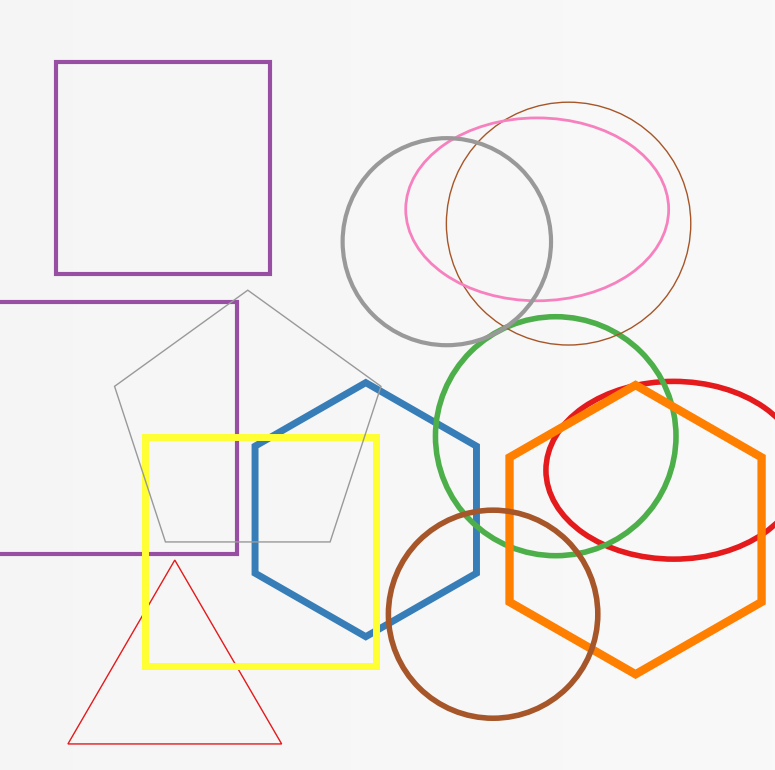[{"shape": "oval", "thickness": 2, "radius": 0.82, "center": [0.869, 0.389]}, {"shape": "triangle", "thickness": 0.5, "radius": 0.8, "center": [0.226, 0.113]}, {"shape": "hexagon", "thickness": 2.5, "radius": 0.82, "center": [0.472, 0.338]}, {"shape": "circle", "thickness": 2, "radius": 0.78, "center": [0.717, 0.434]}, {"shape": "square", "thickness": 1.5, "radius": 0.69, "center": [0.211, 0.782]}, {"shape": "square", "thickness": 1.5, "radius": 0.82, "center": [0.141, 0.444]}, {"shape": "hexagon", "thickness": 3, "radius": 0.94, "center": [0.82, 0.312]}, {"shape": "square", "thickness": 2.5, "radius": 0.75, "center": [0.336, 0.284]}, {"shape": "circle", "thickness": 2, "radius": 0.68, "center": [0.636, 0.202]}, {"shape": "circle", "thickness": 0.5, "radius": 0.79, "center": [0.734, 0.71]}, {"shape": "oval", "thickness": 1, "radius": 0.85, "center": [0.693, 0.728]}, {"shape": "pentagon", "thickness": 0.5, "radius": 0.9, "center": [0.32, 0.442]}, {"shape": "circle", "thickness": 1.5, "radius": 0.67, "center": [0.577, 0.686]}]